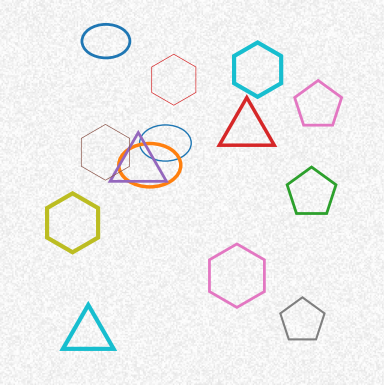[{"shape": "oval", "thickness": 2, "radius": 0.31, "center": [0.275, 0.893]}, {"shape": "oval", "thickness": 1, "radius": 0.34, "center": [0.43, 0.629]}, {"shape": "oval", "thickness": 2.5, "radius": 0.4, "center": [0.389, 0.571]}, {"shape": "pentagon", "thickness": 2, "radius": 0.33, "center": [0.809, 0.499]}, {"shape": "hexagon", "thickness": 0.5, "radius": 0.33, "center": [0.451, 0.793]}, {"shape": "triangle", "thickness": 2.5, "radius": 0.41, "center": [0.641, 0.664]}, {"shape": "triangle", "thickness": 2, "radius": 0.42, "center": [0.359, 0.571]}, {"shape": "hexagon", "thickness": 0.5, "radius": 0.36, "center": [0.274, 0.604]}, {"shape": "pentagon", "thickness": 2, "radius": 0.32, "center": [0.826, 0.727]}, {"shape": "hexagon", "thickness": 2, "radius": 0.41, "center": [0.615, 0.284]}, {"shape": "pentagon", "thickness": 1.5, "radius": 0.3, "center": [0.785, 0.167]}, {"shape": "hexagon", "thickness": 3, "radius": 0.38, "center": [0.189, 0.421]}, {"shape": "triangle", "thickness": 3, "radius": 0.38, "center": [0.229, 0.132]}, {"shape": "hexagon", "thickness": 3, "radius": 0.35, "center": [0.669, 0.819]}]